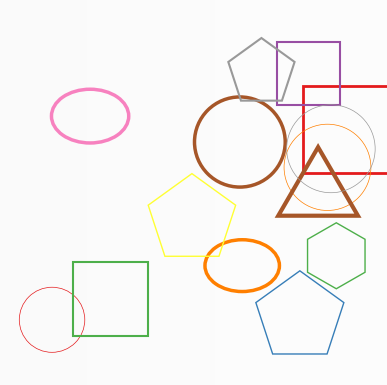[{"shape": "circle", "thickness": 0.5, "radius": 0.42, "center": [0.134, 0.169]}, {"shape": "square", "thickness": 2, "radius": 0.57, "center": [0.895, 0.663]}, {"shape": "pentagon", "thickness": 1, "radius": 0.6, "center": [0.774, 0.177]}, {"shape": "square", "thickness": 1.5, "radius": 0.48, "center": [0.285, 0.224]}, {"shape": "hexagon", "thickness": 1, "radius": 0.43, "center": [0.868, 0.336]}, {"shape": "square", "thickness": 1.5, "radius": 0.41, "center": [0.796, 0.81]}, {"shape": "circle", "thickness": 0.5, "radius": 0.56, "center": [0.845, 0.565]}, {"shape": "oval", "thickness": 2.5, "radius": 0.48, "center": [0.625, 0.31]}, {"shape": "pentagon", "thickness": 1, "radius": 0.59, "center": [0.495, 0.43]}, {"shape": "triangle", "thickness": 3, "radius": 0.59, "center": [0.821, 0.499]}, {"shape": "circle", "thickness": 2.5, "radius": 0.59, "center": [0.619, 0.631]}, {"shape": "oval", "thickness": 2.5, "radius": 0.5, "center": [0.233, 0.698]}, {"shape": "circle", "thickness": 0.5, "radius": 0.57, "center": [0.854, 0.614]}, {"shape": "pentagon", "thickness": 1.5, "radius": 0.45, "center": [0.675, 0.811]}]